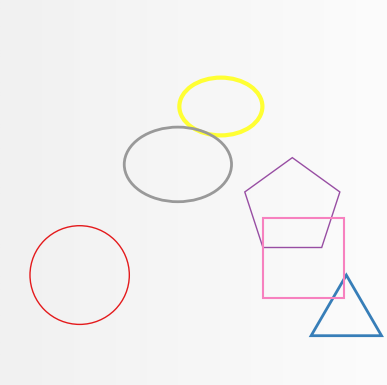[{"shape": "circle", "thickness": 1, "radius": 0.64, "center": [0.206, 0.286]}, {"shape": "triangle", "thickness": 2, "radius": 0.52, "center": [0.894, 0.181]}, {"shape": "pentagon", "thickness": 1, "radius": 0.65, "center": [0.754, 0.462]}, {"shape": "oval", "thickness": 3, "radius": 0.54, "center": [0.57, 0.723]}, {"shape": "square", "thickness": 1.5, "radius": 0.52, "center": [0.783, 0.331]}, {"shape": "oval", "thickness": 2, "radius": 0.69, "center": [0.459, 0.573]}]